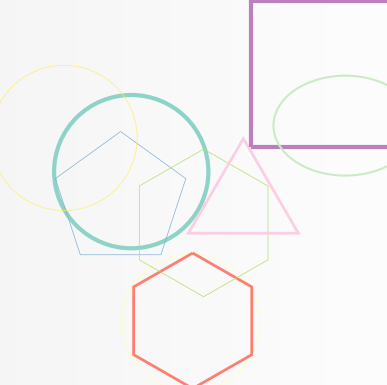[{"shape": "circle", "thickness": 3, "radius": 1.0, "center": [0.339, 0.554]}, {"shape": "circle", "thickness": 0.5, "radius": 0.89, "center": [0.493, 0.161]}, {"shape": "hexagon", "thickness": 2, "radius": 0.88, "center": [0.497, 0.167]}, {"shape": "pentagon", "thickness": 0.5, "radius": 0.88, "center": [0.311, 0.481]}, {"shape": "hexagon", "thickness": 0.5, "radius": 0.96, "center": [0.526, 0.421]}, {"shape": "triangle", "thickness": 2, "radius": 0.82, "center": [0.628, 0.476]}, {"shape": "square", "thickness": 3, "radius": 0.95, "center": [0.838, 0.808]}, {"shape": "oval", "thickness": 1.5, "radius": 0.93, "center": [0.891, 0.674]}, {"shape": "circle", "thickness": 0.5, "radius": 0.94, "center": [0.165, 0.642]}]